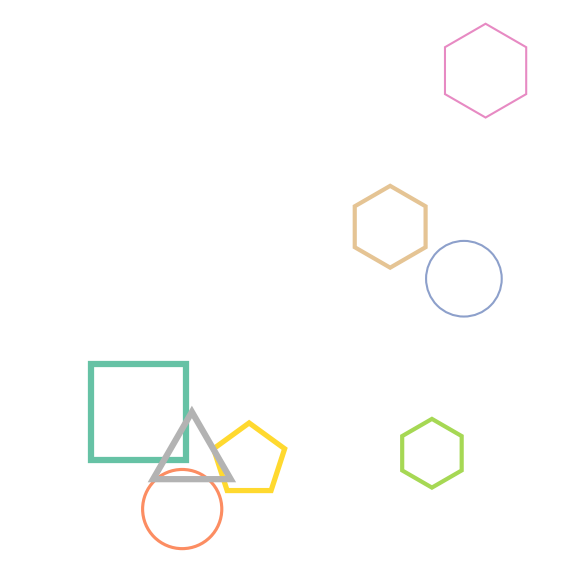[{"shape": "square", "thickness": 3, "radius": 0.41, "center": [0.24, 0.285]}, {"shape": "circle", "thickness": 1.5, "radius": 0.34, "center": [0.315, 0.118]}, {"shape": "circle", "thickness": 1, "radius": 0.33, "center": [0.803, 0.517]}, {"shape": "hexagon", "thickness": 1, "radius": 0.41, "center": [0.841, 0.877]}, {"shape": "hexagon", "thickness": 2, "radius": 0.3, "center": [0.748, 0.214]}, {"shape": "pentagon", "thickness": 2.5, "radius": 0.32, "center": [0.431, 0.202]}, {"shape": "hexagon", "thickness": 2, "radius": 0.35, "center": [0.676, 0.606]}, {"shape": "triangle", "thickness": 3, "radius": 0.39, "center": [0.332, 0.208]}]